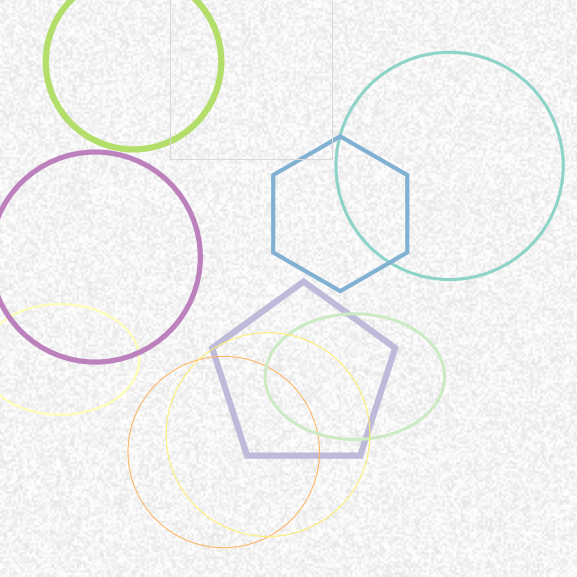[{"shape": "circle", "thickness": 1.5, "radius": 0.98, "center": [0.779, 0.712]}, {"shape": "oval", "thickness": 1, "radius": 0.68, "center": [0.104, 0.377]}, {"shape": "pentagon", "thickness": 3, "radius": 0.83, "center": [0.526, 0.345]}, {"shape": "hexagon", "thickness": 2, "radius": 0.67, "center": [0.589, 0.629]}, {"shape": "circle", "thickness": 0.5, "radius": 0.83, "center": [0.387, 0.216]}, {"shape": "circle", "thickness": 3, "radius": 0.76, "center": [0.231, 0.892]}, {"shape": "square", "thickness": 0.5, "radius": 0.7, "center": [0.435, 0.863]}, {"shape": "circle", "thickness": 2.5, "radius": 0.91, "center": [0.165, 0.554]}, {"shape": "oval", "thickness": 1.5, "radius": 0.78, "center": [0.614, 0.347]}, {"shape": "circle", "thickness": 0.5, "radius": 0.88, "center": [0.464, 0.247]}]